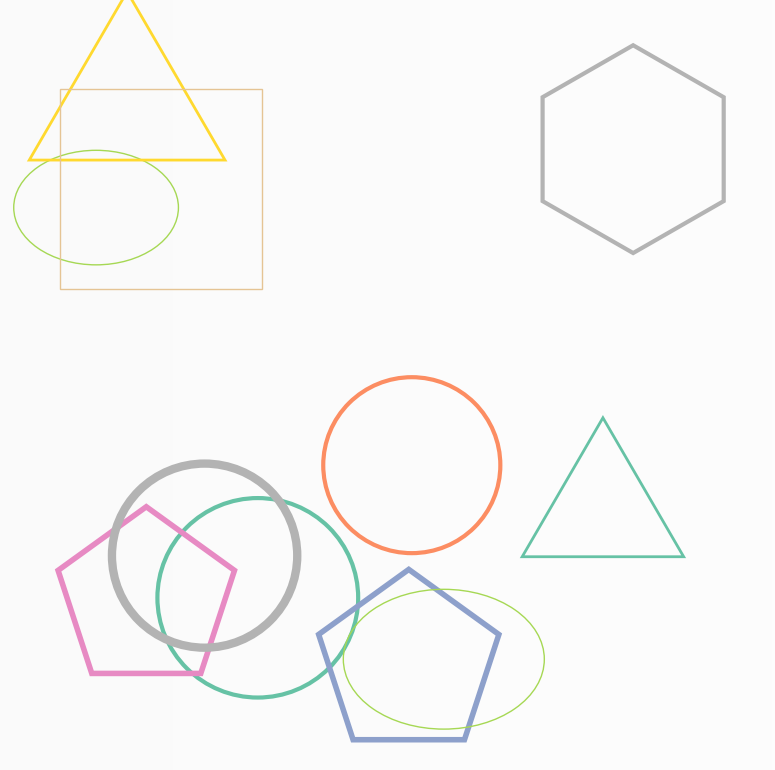[{"shape": "triangle", "thickness": 1, "radius": 0.6, "center": [0.778, 0.337]}, {"shape": "circle", "thickness": 1.5, "radius": 0.65, "center": [0.333, 0.224]}, {"shape": "circle", "thickness": 1.5, "radius": 0.57, "center": [0.531, 0.396]}, {"shape": "pentagon", "thickness": 2, "radius": 0.61, "center": [0.527, 0.138]}, {"shape": "pentagon", "thickness": 2, "radius": 0.6, "center": [0.189, 0.222]}, {"shape": "oval", "thickness": 0.5, "radius": 0.65, "center": [0.573, 0.144]}, {"shape": "oval", "thickness": 0.5, "radius": 0.53, "center": [0.124, 0.73]}, {"shape": "triangle", "thickness": 1, "radius": 0.73, "center": [0.164, 0.865]}, {"shape": "square", "thickness": 0.5, "radius": 0.65, "center": [0.208, 0.755]}, {"shape": "circle", "thickness": 3, "radius": 0.6, "center": [0.264, 0.278]}, {"shape": "hexagon", "thickness": 1.5, "radius": 0.67, "center": [0.817, 0.806]}]